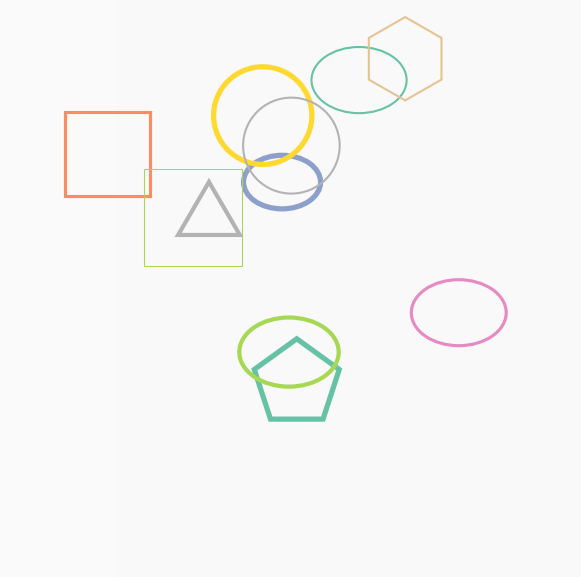[{"shape": "pentagon", "thickness": 2.5, "radius": 0.38, "center": [0.511, 0.336]}, {"shape": "oval", "thickness": 1, "radius": 0.41, "center": [0.618, 0.86]}, {"shape": "square", "thickness": 1.5, "radius": 0.37, "center": [0.185, 0.732]}, {"shape": "oval", "thickness": 2.5, "radius": 0.33, "center": [0.485, 0.684]}, {"shape": "oval", "thickness": 1.5, "radius": 0.41, "center": [0.789, 0.458]}, {"shape": "square", "thickness": 0.5, "radius": 0.42, "center": [0.332, 0.623]}, {"shape": "oval", "thickness": 2, "radius": 0.43, "center": [0.497, 0.389]}, {"shape": "circle", "thickness": 2.5, "radius": 0.42, "center": [0.452, 0.799]}, {"shape": "hexagon", "thickness": 1, "radius": 0.36, "center": [0.697, 0.897]}, {"shape": "circle", "thickness": 1, "radius": 0.42, "center": [0.501, 0.747]}, {"shape": "triangle", "thickness": 2, "radius": 0.31, "center": [0.36, 0.623]}]